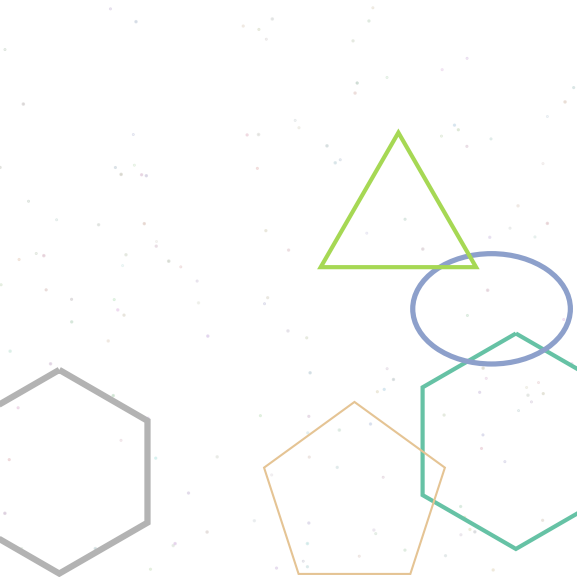[{"shape": "hexagon", "thickness": 2, "radius": 0.93, "center": [0.893, 0.235]}, {"shape": "oval", "thickness": 2.5, "radius": 0.68, "center": [0.851, 0.464]}, {"shape": "triangle", "thickness": 2, "radius": 0.78, "center": [0.69, 0.614]}, {"shape": "pentagon", "thickness": 1, "radius": 0.82, "center": [0.614, 0.138]}, {"shape": "hexagon", "thickness": 3, "radius": 0.88, "center": [0.103, 0.182]}]